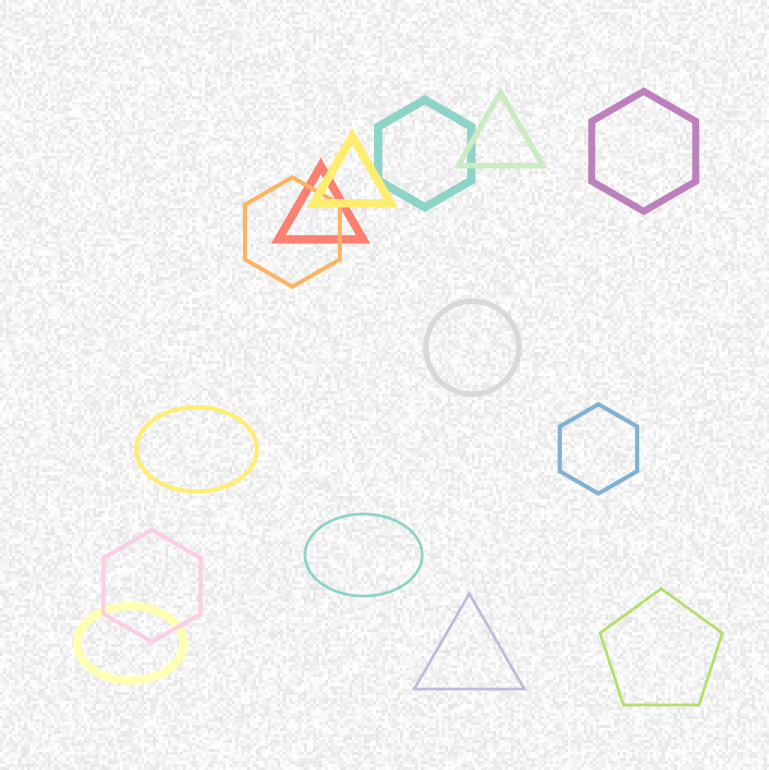[{"shape": "oval", "thickness": 1, "radius": 0.38, "center": [0.472, 0.279]}, {"shape": "hexagon", "thickness": 3, "radius": 0.35, "center": [0.552, 0.801]}, {"shape": "oval", "thickness": 3, "radius": 0.35, "center": [0.169, 0.165]}, {"shape": "triangle", "thickness": 1, "radius": 0.41, "center": [0.61, 0.146]}, {"shape": "triangle", "thickness": 3, "radius": 0.32, "center": [0.417, 0.721]}, {"shape": "hexagon", "thickness": 1.5, "radius": 0.29, "center": [0.777, 0.417]}, {"shape": "hexagon", "thickness": 1.5, "radius": 0.36, "center": [0.38, 0.699]}, {"shape": "pentagon", "thickness": 1, "radius": 0.42, "center": [0.859, 0.152]}, {"shape": "hexagon", "thickness": 1.5, "radius": 0.36, "center": [0.197, 0.239]}, {"shape": "circle", "thickness": 2, "radius": 0.3, "center": [0.613, 0.548]}, {"shape": "hexagon", "thickness": 2.5, "radius": 0.39, "center": [0.836, 0.804]}, {"shape": "triangle", "thickness": 2, "radius": 0.32, "center": [0.65, 0.817]}, {"shape": "triangle", "thickness": 3, "radius": 0.29, "center": [0.457, 0.765]}, {"shape": "oval", "thickness": 1.5, "radius": 0.39, "center": [0.255, 0.416]}]